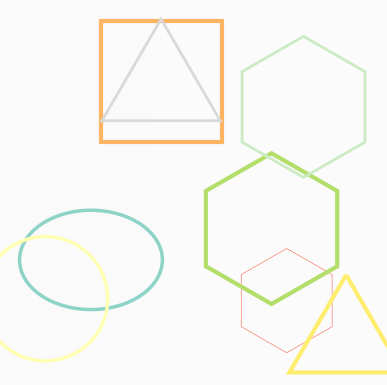[{"shape": "oval", "thickness": 2.5, "radius": 0.92, "center": [0.235, 0.325]}, {"shape": "circle", "thickness": 2.5, "radius": 0.81, "center": [0.117, 0.224]}, {"shape": "hexagon", "thickness": 0.5, "radius": 0.68, "center": [0.74, 0.219]}, {"shape": "square", "thickness": 3, "radius": 0.78, "center": [0.416, 0.789]}, {"shape": "hexagon", "thickness": 3, "radius": 0.98, "center": [0.701, 0.406]}, {"shape": "triangle", "thickness": 2, "radius": 0.88, "center": [0.416, 0.774]}, {"shape": "hexagon", "thickness": 2, "radius": 0.92, "center": [0.783, 0.722]}, {"shape": "triangle", "thickness": 3, "radius": 0.84, "center": [0.893, 0.117]}]